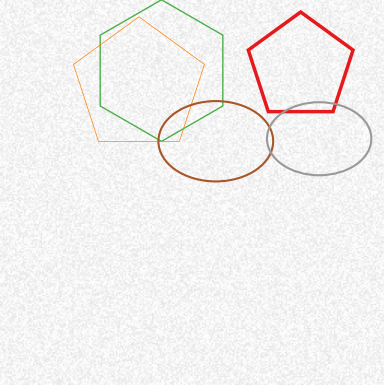[{"shape": "pentagon", "thickness": 2.5, "radius": 0.72, "center": [0.781, 0.826]}, {"shape": "hexagon", "thickness": 1, "radius": 0.92, "center": [0.42, 0.817]}, {"shape": "pentagon", "thickness": 0.5, "radius": 0.89, "center": [0.361, 0.778]}, {"shape": "oval", "thickness": 1.5, "radius": 0.75, "center": [0.561, 0.633]}, {"shape": "oval", "thickness": 1.5, "radius": 0.68, "center": [0.829, 0.64]}]